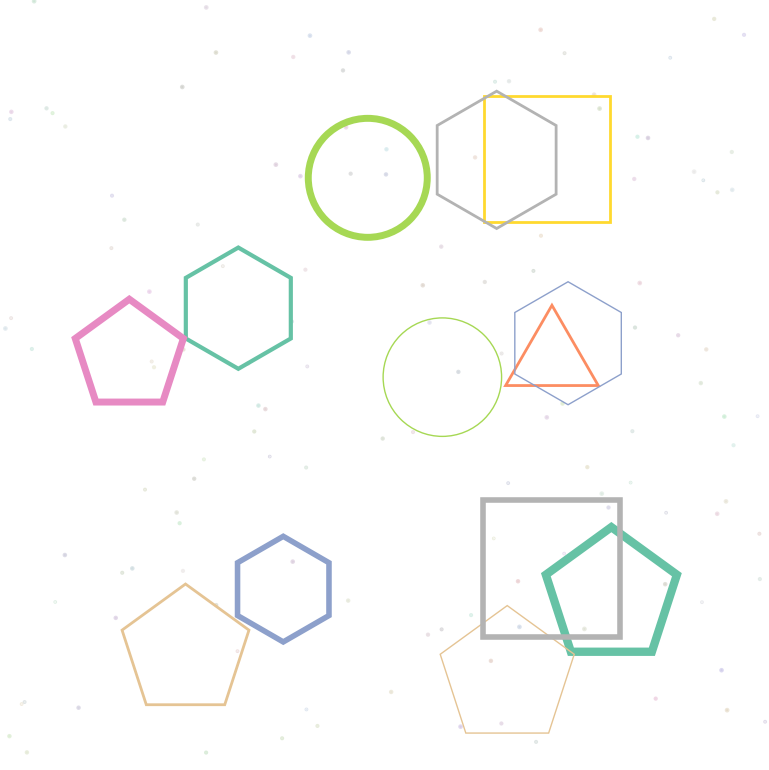[{"shape": "hexagon", "thickness": 1.5, "radius": 0.39, "center": [0.31, 0.6]}, {"shape": "pentagon", "thickness": 3, "radius": 0.45, "center": [0.794, 0.226]}, {"shape": "triangle", "thickness": 1, "radius": 0.35, "center": [0.717, 0.534]}, {"shape": "hexagon", "thickness": 2, "radius": 0.34, "center": [0.368, 0.235]}, {"shape": "hexagon", "thickness": 0.5, "radius": 0.4, "center": [0.738, 0.554]}, {"shape": "pentagon", "thickness": 2.5, "radius": 0.37, "center": [0.168, 0.538]}, {"shape": "circle", "thickness": 0.5, "radius": 0.38, "center": [0.574, 0.51]}, {"shape": "circle", "thickness": 2.5, "radius": 0.39, "center": [0.478, 0.769]}, {"shape": "square", "thickness": 1, "radius": 0.41, "center": [0.71, 0.793]}, {"shape": "pentagon", "thickness": 0.5, "radius": 0.46, "center": [0.659, 0.122]}, {"shape": "pentagon", "thickness": 1, "radius": 0.43, "center": [0.241, 0.155]}, {"shape": "square", "thickness": 2, "radius": 0.44, "center": [0.716, 0.262]}, {"shape": "hexagon", "thickness": 1, "radius": 0.45, "center": [0.645, 0.792]}]